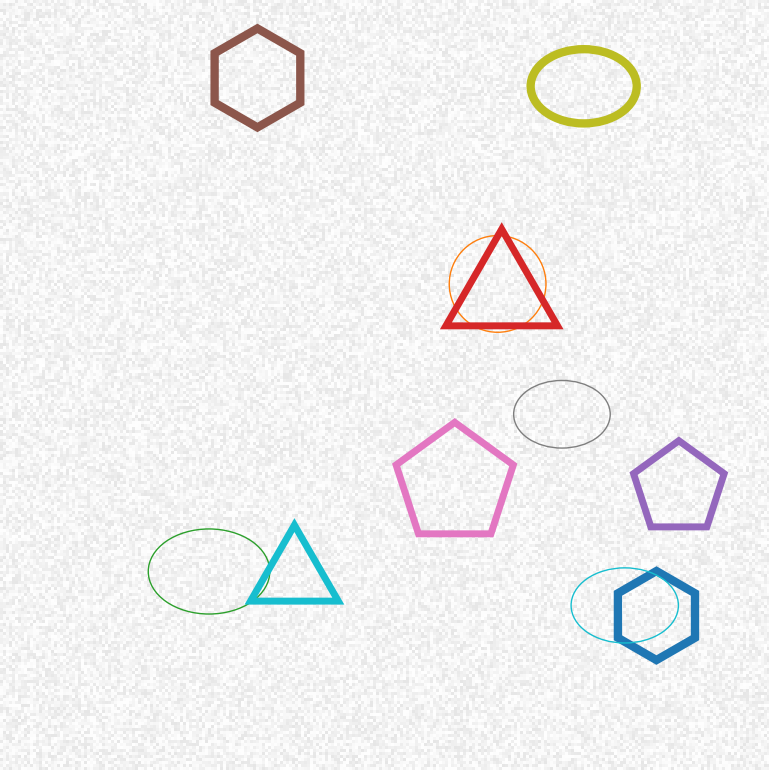[{"shape": "hexagon", "thickness": 3, "radius": 0.29, "center": [0.853, 0.201]}, {"shape": "circle", "thickness": 0.5, "radius": 0.31, "center": [0.646, 0.631]}, {"shape": "oval", "thickness": 0.5, "radius": 0.39, "center": [0.271, 0.258]}, {"shape": "triangle", "thickness": 2.5, "radius": 0.42, "center": [0.652, 0.619]}, {"shape": "pentagon", "thickness": 2.5, "radius": 0.31, "center": [0.882, 0.366]}, {"shape": "hexagon", "thickness": 3, "radius": 0.32, "center": [0.334, 0.899]}, {"shape": "pentagon", "thickness": 2.5, "radius": 0.4, "center": [0.591, 0.371]}, {"shape": "oval", "thickness": 0.5, "radius": 0.31, "center": [0.73, 0.462]}, {"shape": "oval", "thickness": 3, "radius": 0.34, "center": [0.758, 0.888]}, {"shape": "triangle", "thickness": 2.5, "radius": 0.33, "center": [0.382, 0.252]}, {"shape": "oval", "thickness": 0.5, "radius": 0.35, "center": [0.811, 0.214]}]